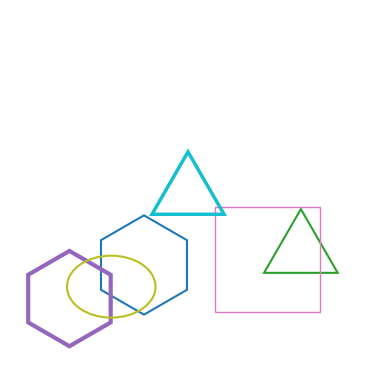[{"shape": "hexagon", "thickness": 1.5, "radius": 0.64, "center": [0.374, 0.312]}, {"shape": "triangle", "thickness": 1.5, "radius": 0.55, "center": [0.782, 0.347]}, {"shape": "hexagon", "thickness": 3, "radius": 0.62, "center": [0.18, 0.224]}, {"shape": "square", "thickness": 1, "radius": 0.68, "center": [0.695, 0.325]}, {"shape": "oval", "thickness": 1.5, "radius": 0.57, "center": [0.289, 0.255]}, {"shape": "triangle", "thickness": 2.5, "radius": 0.54, "center": [0.488, 0.497]}]